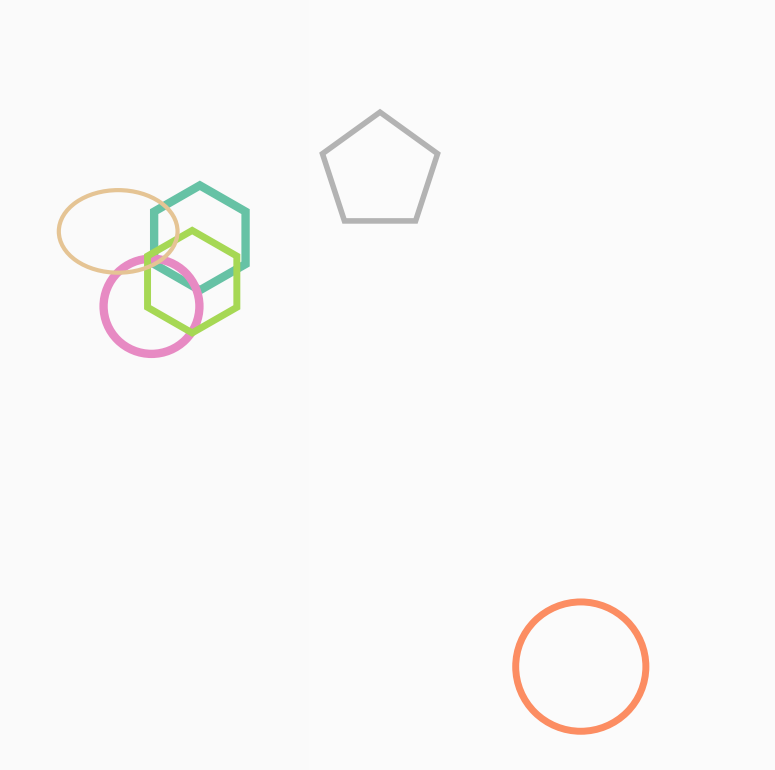[{"shape": "hexagon", "thickness": 3, "radius": 0.34, "center": [0.258, 0.691]}, {"shape": "circle", "thickness": 2.5, "radius": 0.42, "center": [0.749, 0.134]}, {"shape": "circle", "thickness": 3, "radius": 0.31, "center": [0.195, 0.602]}, {"shape": "hexagon", "thickness": 2.5, "radius": 0.33, "center": [0.248, 0.634]}, {"shape": "oval", "thickness": 1.5, "radius": 0.38, "center": [0.152, 0.699]}, {"shape": "pentagon", "thickness": 2, "radius": 0.39, "center": [0.49, 0.776]}]